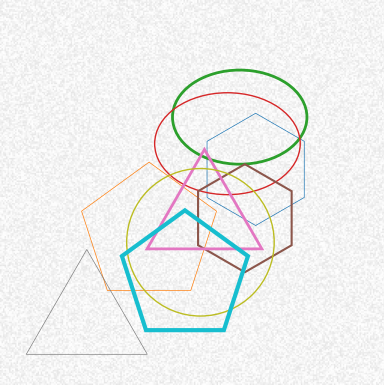[{"shape": "hexagon", "thickness": 0.5, "radius": 0.73, "center": [0.664, 0.56]}, {"shape": "pentagon", "thickness": 0.5, "radius": 0.92, "center": [0.387, 0.395]}, {"shape": "oval", "thickness": 2, "radius": 0.87, "center": [0.623, 0.696]}, {"shape": "oval", "thickness": 1, "radius": 0.95, "center": [0.591, 0.627]}, {"shape": "hexagon", "thickness": 1.5, "radius": 0.7, "center": [0.636, 0.433]}, {"shape": "triangle", "thickness": 2, "radius": 0.86, "center": [0.531, 0.44]}, {"shape": "triangle", "thickness": 0.5, "radius": 0.91, "center": [0.225, 0.17]}, {"shape": "circle", "thickness": 1, "radius": 0.96, "center": [0.521, 0.371]}, {"shape": "pentagon", "thickness": 3, "radius": 0.86, "center": [0.48, 0.282]}]